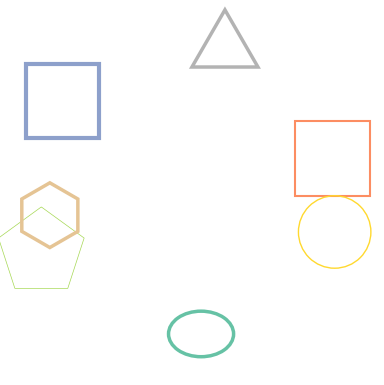[{"shape": "oval", "thickness": 2.5, "radius": 0.42, "center": [0.522, 0.133]}, {"shape": "square", "thickness": 1.5, "radius": 0.49, "center": [0.863, 0.588]}, {"shape": "square", "thickness": 3, "radius": 0.48, "center": [0.162, 0.739]}, {"shape": "pentagon", "thickness": 0.5, "radius": 0.58, "center": [0.107, 0.346]}, {"shape": "circle", "thickness": 1, "radius": 0.47, "center": [0.869, 0.397]}, {"shape": "hexagon", "thickness": 2.5, "radius": 0.42, "center": [0.129, 0.441]}, {"shape": "triangle", "thickness": 2.5, "radius": 0.49, "center": [0.584, 0.875]}]